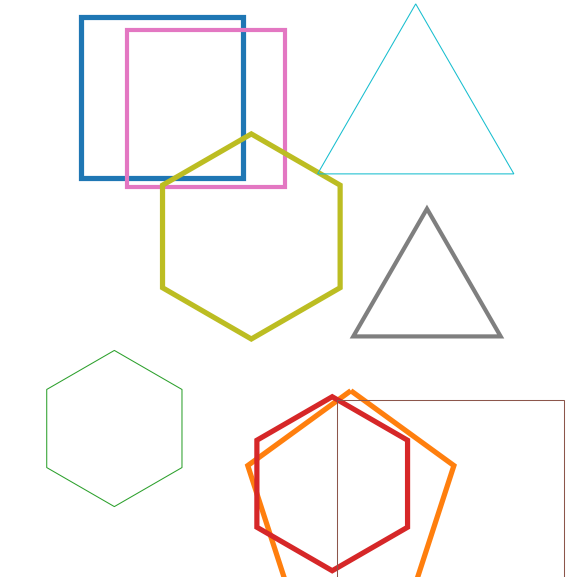[{"shape": "square", "thickness": 2.5, "radius": 0.7, "center": [0.281, 0.831]}, {"shape": "pentagon", "thickness": 2.5, "radius": 0.94, "center": [0.608, 0.135]}, {"shape": "hexagon", "thickness": 0.5, "radius": 0.68, "center": [0.198, 0.257]}, {"shape": "hexagon", "thickness": 2.5, "radius": 0.75, "center": [0.575, 0.161]}, {"shape": "square", "thickness": 0.5, "radius": 0.98, "center": [0.78, 0.11]}, {"shape": "square", "thickness": 2, "radius": 0.68, "center": [0.357, 0.811]}, {"shape": "triangle", "thickness": 2, "radius": 0.74, "center": [0.739, 0.49]}, {"shape": "hexagon", "thickness": 2.5, "radius": 0.89, "center": [0.435, 0.59]}, {"shape": "triangle", "thickness": 0.5, "radius": 0.98, "center": [0.72, 0.796]}]